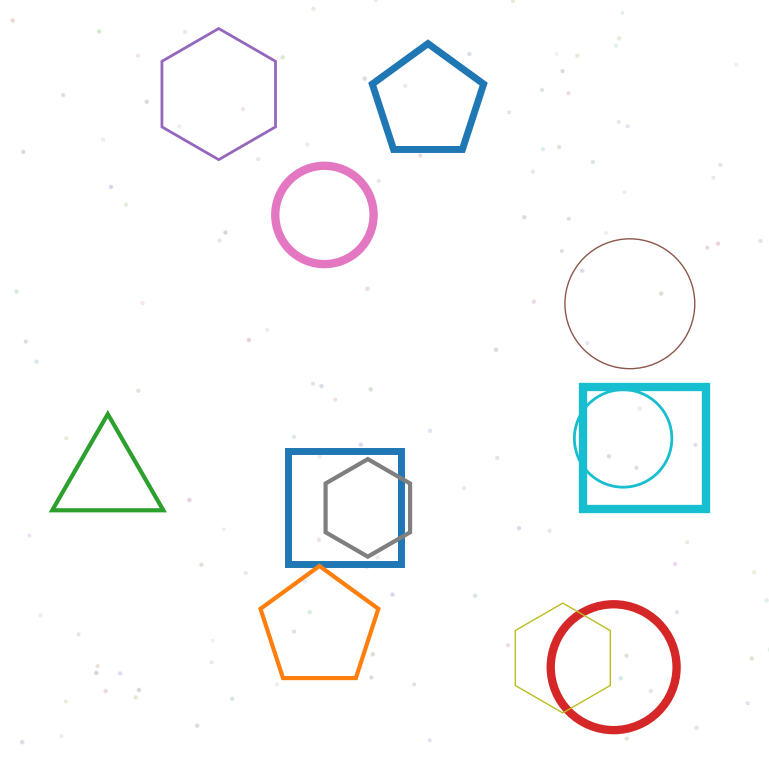[{"shape": "square", "thickness": 2.5, "radius": 0.37, "center": [0.447, 0.341]}, {"shape": "pentagon", "thickness": 2.5, "radius": 0.38, "center": [0.556, 0.867]}, {"shape": "pentagon", "thickness": 1.5, "radius": 0.4, "center": [0.415, 0.184]}, {"shape": "triangle", "thickness": 1.5, "radius": 0.42, "center": [0.14, 0.379]}, {"shape": "circle", "thickness": 3, "radius": 0.41, "center": [0.797, 0.134]}, {"shape": "hexagon", "thickness": 1, "radius": 0.43, "center": [0.284, 0.878]}, {"shape": "circle", "thickness": 0.5, "radius": 0.42, "center": [0.818, 0.606]}, {"shape": "circle", "thickness": 3, "radius": 0.32, "center": [0.421, 0.721]}, {"shape": "hexagon", "thickness": 1.5, "radius": 0.32, "center": [0.478, 0.34]}, {"shape": "hexagon", "thickness": 0.5, "radius": 0.36, "center": [0.731, 0.145]}, {"shape": "square", "thickness": 3, "radius": 0.4, "center": [0.837, 0.418]}, {"shape": "circle", "thickness": 1, "radius": 0.32, "center": [0.809, 0.431]}]